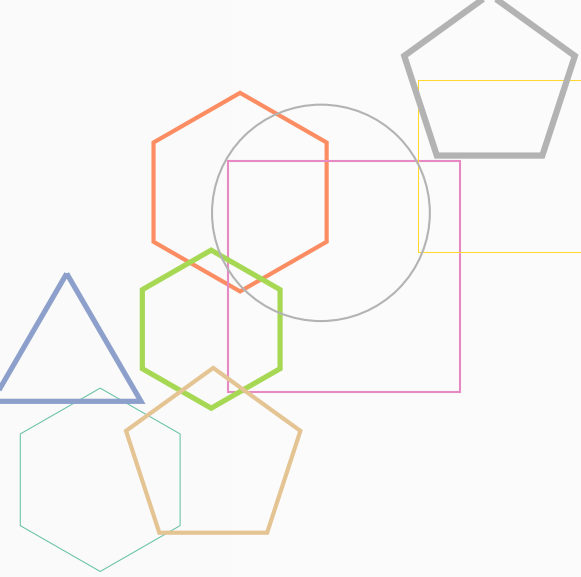[{"shape": "hexagon", "thickness": 0.5, "radius": 0.79, "center": [0.172, 0.168]}, {"shape": "hexagon", "thickness": 2, "radius": 0.86, "center": [0.413, 0.666]}, {"shape": "triangle", "thickness": 2.5, "radius": 0.74, "center": [0.115, 0.378]}, {"shape": "square", "thickness": 1, "radius": 1.0, "center": [0.593, 0.52]}, {"shape": "hexagon", "thickness": 2.5, "radius": 0.68, "center": [0.363, 0.429]}, {"shape": "square", "thickness": 0.5, "radius": 0.74, "center": [0.869, 0.712]}, {"shape": "pentagon", "thickness": 2, "radius": 0.79, "center": [0.367, 0.204]}, {"shape": "pentagon", "thickness": 3, "radius": 0.77, "center": [0.842, 0.855]}, {"shape": "circle", "thickness": 1, "radius": 0.94, "center": [0.552, 0.631]}]